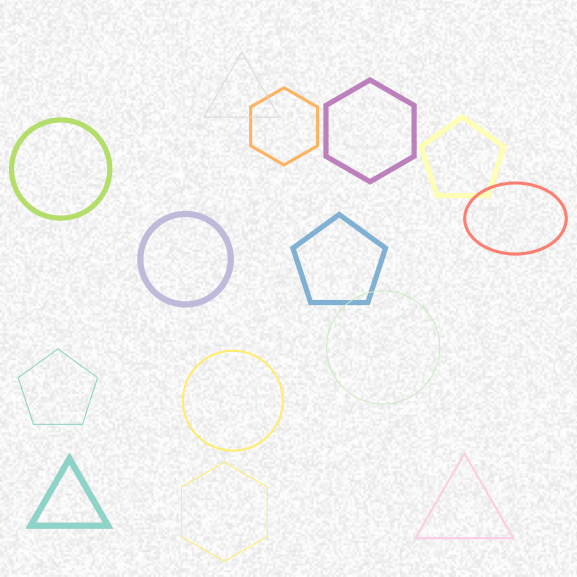[{"shape": "triangle", "thickness": 3, "radius": 0.39, "center": [0.12, 0.128]}, {"shape": "pentagon", "thickness": 0.5, "radius": 0.36, "center": [0.1, 0.323]}, {"shape": "pentagon", "thickness": 2.5, "radius": 0.38, "center": [0.801, 0.721]}, {"shape": "circle", "thickness": 3, "radius": 0.39, "center": [0.321, 0.55]}, {"shape": "oval", "thickness": 1.5, "radius": 0.44, "center": [0.893, 0.621]}, {"shape": "pentagon", "thickness": 2.5, "radius": 0.42, "center": [0.587, 0.543]}, {"shape": "hexagon", "thickness": 1.5, "radius": 0.33, "center": [0.492, 0.78]}, {"shape": "circle", "thickness": 2.5, "radius": 0.43, "center": [0.105, 0.706]}, {"shape": "triangle", "thickness": 1, "radius": 0.49, "center": [0.804, 0.116]}, {"shape": "triangle", "thickness": 0.5, "radius": 0.38, "center": [0.418, 0.834]}, {"shape": "hexagon", "thickness": 2.5, "radius": 0.44, "center": [0.641, 0.773]}, {"shape": "circle", "thickness": 0.5, "radius": 0.49, "center": [0.663, 0.398]}, {"shape": "circle", "thickness": 1, "radius": 0.43, "center": [0.403, 0.305]}, {"shape": "hexagon", "thickness": 0.5, "radius": 0.43, "center": [0.388, 0.113]}]